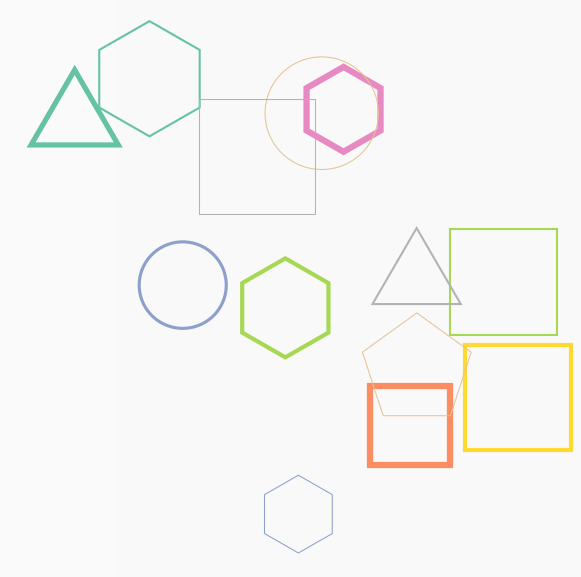[{"shape": "hexagon", "thickness": 1, "radius": 0.5, "center": [0.257, 0.863]}, {"shape": "triangle", "thickness": 2.5, "radius": 0.43, "center": [0.128, 0.791]}, {"shape": "square", "thickness": 3, "radius": 0.34, "center": [0.706, 0.262]}, {"shape": "circle", "thickness": 1.5, "radius": 0.37, "center": [0.314, 0.505]}, {"shape": "hexagon", "thickness": 0.5, "radius": 0.34, "center": [0.513, 0.109]}, {"shape": "hexagon", "thickness": 3, "radius": 0.37, "center": [0.591, 0.81]}, {"shape": "square", "thickness": 1, "radius": 0.46, "center": [0.867, 0.511]}, {"shape": "hexagon", "thickness": 2, "radius": 0.43, "center": [0.491, 0.466]}, {"shape": "square", "thickness": 2, "radius": 0.46, "center": [0.89, 0.311]}, {"shape": "circle", "thickness": 0.5, "radius": 0.49, "center": [0.553, 0.803]}, {"shape": "pentagon", "thickness": 0.5, "radius": 0.49, "center": [0.717, 0.359]}, {"shape": "triangle", "thickness": 1, "radius": 0.44, "center": [0.717, 0.516]}, {"shape": "square", "thickness": 0.5, "radius": 0.5, "center": [0.442, 0.728]}]